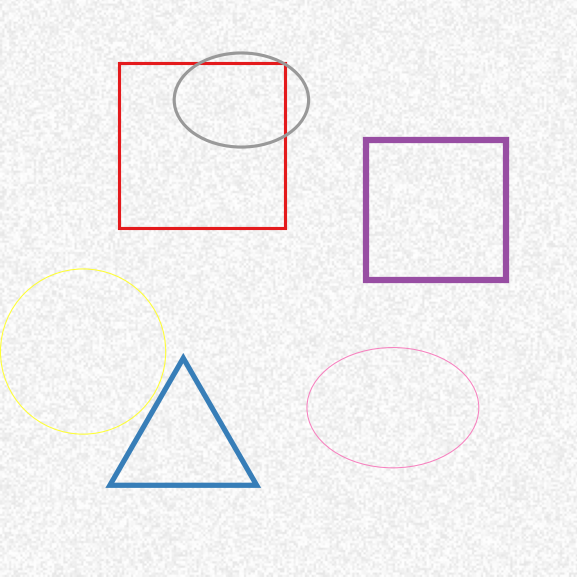[{"shape": "square", "thickness": 1.5, "radius": 0.72, "center": [0.35, 0.747]}, {"shape": "triangle", "thickness": 2.5, "radius": 0.73, "center": [0.317, 0.232]}, {"shape": "square", "thickness": 3, "radius": 0.6, "center": [0.755, 0.636]}, {"shape": "circle", "thickness": 0.5, "radius": 0.72, "center": [0.144, 0.39]}, {"shape": "oval", "thickness": 0.5, "radius": 0.74, "center": [0.68, 0.293]}, {"shape": "oval", "thickness": 1.5, "radius": 0.58, "center": [0.418, 0.826]}]